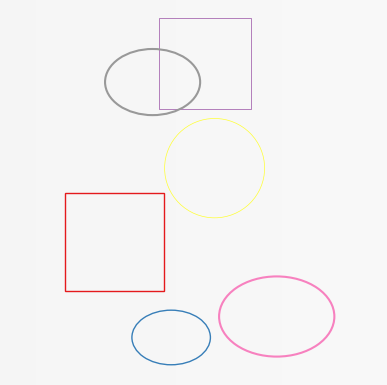[{"shape": "square", "thickness": 1, "radius": 0.64, "center": [0.296, 0.372]}, {"shape": "oval", "thickness": 1, "radius": 0.51, "center": [0.442, 0.123]}, {"shape": "square", "thickness": 0.5, "radius": 0.59, "center": [0.529, 0.836]}, {"shape": "circle", "thickness": 0.5, "radius": 0.65, "center": [0.554, 0.563]}, {"shape": "oval", "thickness": 1.5, "radius": 0.74, "center": [0.714, 0.178]}, {"shape": "oval", "thickness": 1.5, "radius": 0.61, "center": [0.394, 0.787]}]